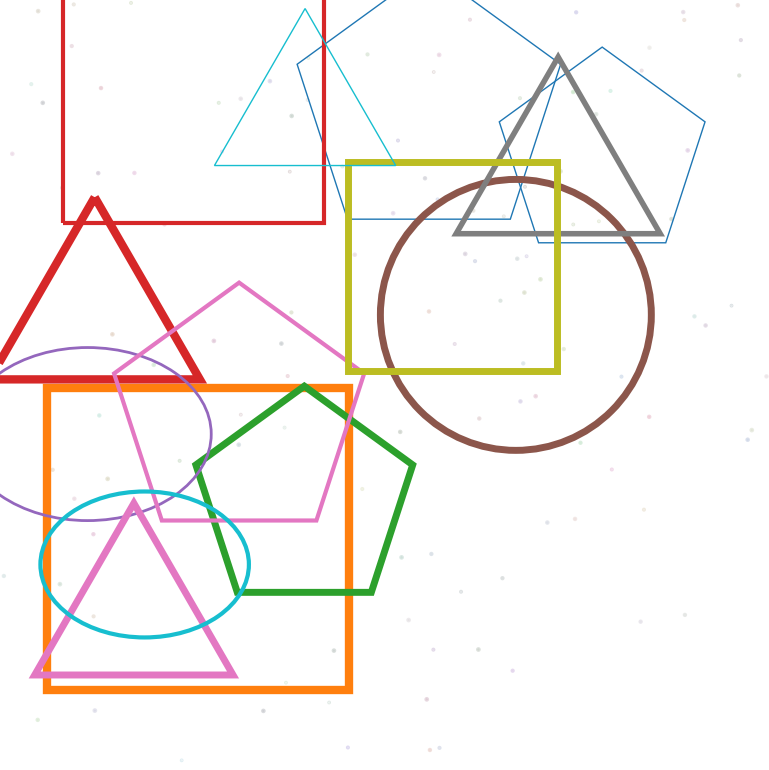[{"shape": "pentagon", "thickness": 0.5, "radius": 0.9, "center": [0.557, 0.861]}, {"shape": "pentagon", "thickness": 0.5, "radius": 0.7, "center": [0.782, 0.798]}, {"shape": "square", "thickness": 3, "radius": 0.98, "center": [0.257, 0.3]}, {"shape": "pentagon", "thickness": 2.5, "radius": 0.74, "center": [0.395, 0.35]}, {"shape": "square", "thickness": 1.5, "radius": 0.85, "center": [0.251, 0.879]}, {"shape": "triangle", "thickness": 3, "radius": 0.79, "center": [0.123, 0.586]}, {"shape": "oval", "thickness": 1, "radius": 0.8, "center": [0.114, 0.436]}, {"shape": "circle", "thickness": 2.5, "radius": 0.88, "center": [0.67, 0.591]}, {"shape": "pentagon", "thickness": 1.5, "radius": 0.85, "center": [0.311, 0.462]}, {"shape": "triangle", "thickness": 2.5, "radius": 0.74, "center": [0.174, 0.198]}, {"shape": "triangle", "thickness": 2, "radius": 0.76, "center": [0.725, 0.773]}, {"shape": "square", "thickness": 2.5, "radius": 0.68, "center": [0.588, 0.654]}, {"shape": "oval", "thickness": 1.5, "radius": 0.68, "center": [0.188, 0.267]}, {"shape": "triangle", "thickness": 0.5, "radius": 0.68, "center": [0.396, 0.853]}]